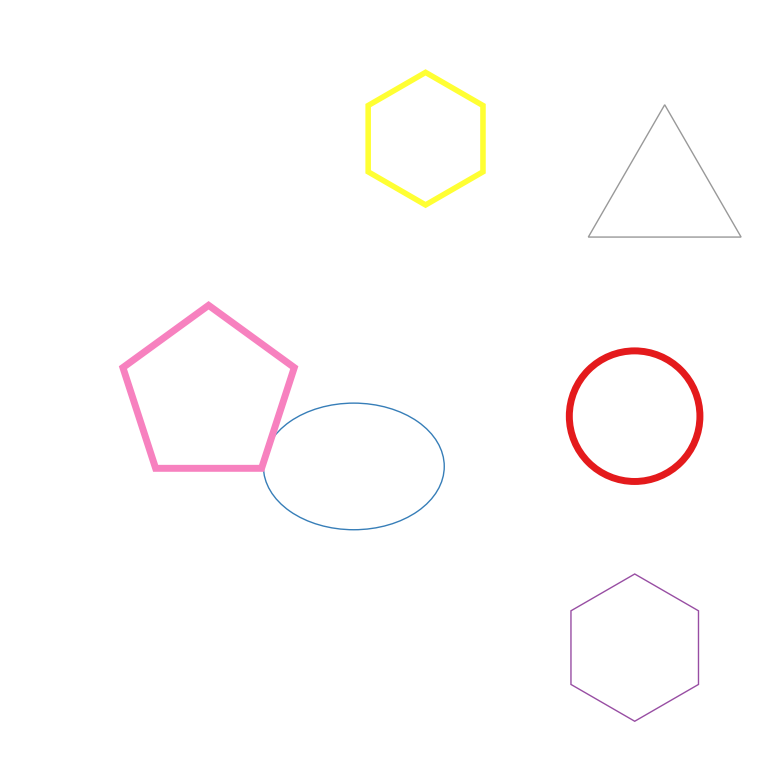[{"shape": "circle", "thickness": 2.5, "radius": 0.42, "center": [0.824, 0.46]}, {"shape": "oval", "thickness": 0.5, "radius": 0.59, "center": [0.46, 0.394]}, {"shape": "hexagon", "thickness": 0.5, "radius": 0.48, "center": [0.824, 0.159]}, {"shape": "hexagon", "thickness": 2, "radius": 0.43, "center": [0.553, 0.82]}, {"shape": "pentagon", "thickness": 2.5, "radius": 0.59, "center": [0.271, 0.486]}, {"shape": "triangle", "thickness": 0.5, "radius": 0.57, "center": [0.863, 0.749]}]